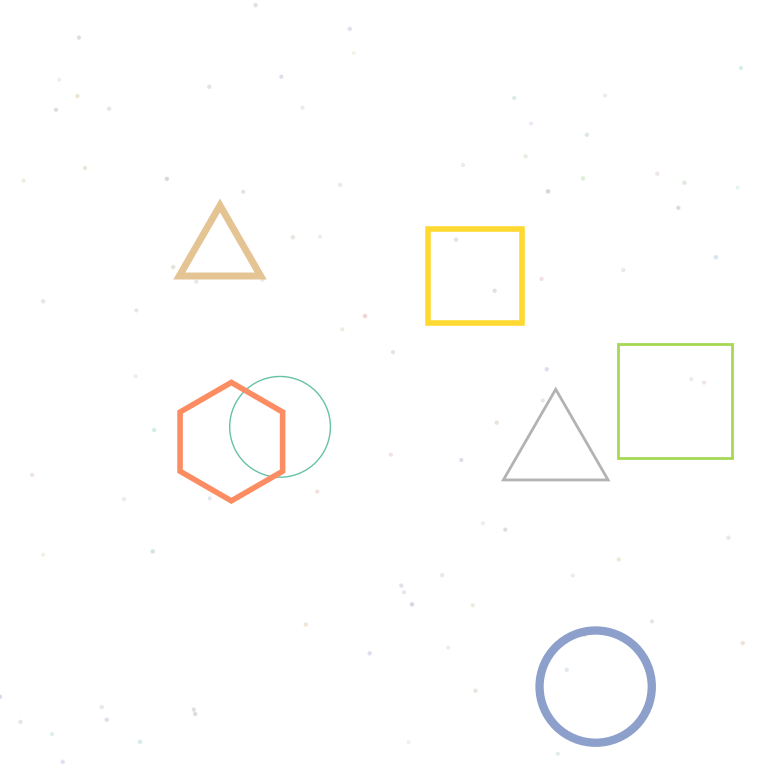[{"shape": "circle", "thickness": 0.5, "radius": 0.33, "center": [0.364, 0.446]}, {"shape": "hexagon", "thickness": 2, "radius": 0.38, "center": [0.3, 0.426]}, {"shape": "circle", "thickness": 3, "radius": 0.36, "center": [0.774, 0.108]}, {"shape": "square", "thickness": 1, "radius": 0.37, "center": [0.877, 0.479]}, {"shape": "square", "thickness": 2, "radius": 0.3, "center": [0.617, 0.641]}, {"shape": "triangle", "thickness": 2.5, "radius": 0.31, "center": [0.286, 0.672]}, {"shape": "triangle", "thickness": 1, "radius": 0.39, "center": [0.722, 0.416]}]